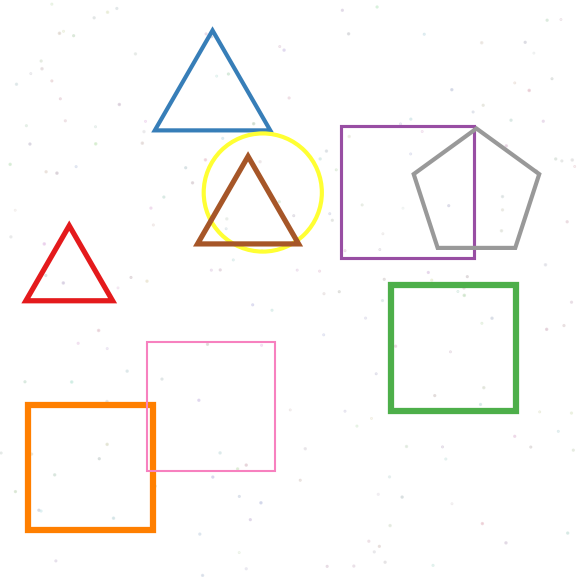[{"shape": "triangle", "thickness": 2.5, "radius": 0.43, "center": [0.12, 0.522]}, {"shape": "triangle", "thickness": 2, "radius": 0.58, "center": [0.368, 0.831]}, {"shape": "square", "thickness": 3, "radius": 0.55, "center": [0.785, 0.397]}, {"shape": "square", "thickness": 1.5, "radius": 0.57, "center": [0.706, 0.667]}, {"shape": "square", "thickness": 3, "radius": 0.54, "center": [0.156, 0.19]}, {"shape": "circle", "thickness": 2, "radius": 0.51, "center": [0.455, 0.666]}, {"shape": "triangle", "thickness": 2.5, "radius": 0.51, "center": [0.43, 0.627]}, {"shape": "square", "thickness": 1, "radius": 0.56, "center": [0.365, 0.296]}, {"shape": "pentagon", "thickness": 2, "radius": 0.57, "center": [0.825, 0.662]}]